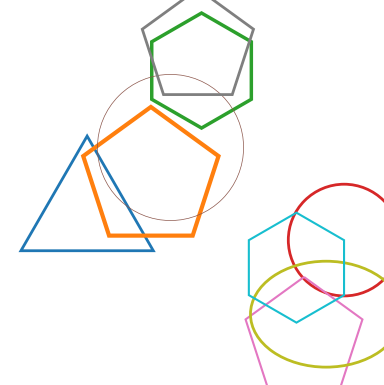[{"shape": "triangle", "thickness": 2, "radius": 0.99, "center": [0.226, 0.448]}, {"shape": "pentagon", "thickness": 3, "radius": 0.92, "center": [0.392, 0.537]}, {"shape": "hexagon", "thickness": 2.5, "radius": 0.75, "center": [0.523, 0.817]}, {"shape": "circle", "thickness": 2, "radius": 0.73, "center": [0.894, 0.376]}, {"shape": "circle", "thickness": 0.5, "radius": 0.95, "center": [0.443, 0.617]}, {"shape": "pentagon", "thickness": 1.5, "radius": 0.8, "center": [0.79, 0.121]}, {"shape": "pentagon", "thickness": 2, "radius": 0.76, "center": [0.514, 0.877]}, {"shape": "oval", "thickness": 2, "radius": 0.98, "center": [0.847, 0.184]}, {"shape": "hexagon", "thickness": 1.5, "radius": 0.71, "center": [0.77, 0.305]}]